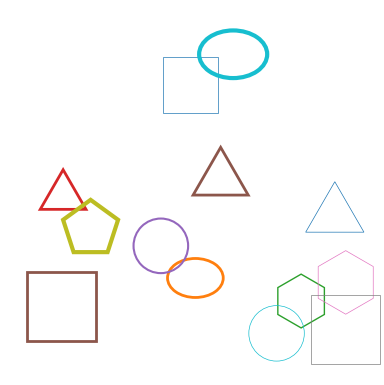[{"shape": "triangle", "thickness": 0.5, "radius": 0.44, "center": [0.87, 0.441]}, {"shape": "square", "thickness": 0.5, "radius": 0.36, "center": [0.495, 0.779]}, {"shape": "oval", "thickness": 2, "radius": 0.36, "center": [0.507, 0.278]}, {"shape": "hexagon", "thickness": 1, "radius": 0.35, "center": [0.782, 0.218]}, {"shape": "triangle", "thickness": 2, "radius": 0.34, "center": [0.164, 0.491]}, {"shape": "circle", "thickness": 1.5, "radius": 0.35, "center": [0.418, 0.361]}, {"shape": "triangle", "thickness": 2, "radius": 0.41, "center": [0.573, 0.535]}, {"shape": "square", "thickness": 2, "radius": 0.45, "center": [0.16, 0.204]}, {"shape": "hexagon", "thickness": 0.5, "radius": 0.41, "center": [0.898, 0.266]}, {"shape": "square", "thickness": 0.5, "radius": 0.44, "center": [0.897, 0.144]}, {"shape": "pentagon", "thickness": 3, "radius": 0.38, "center": [0.235, 0.406]}, {"shape": "circle", "thickness": 0.5, "radius": 0.36, "center": [0.718, 0.134]}, {"shape": "oval", "thickness": 3, "radius": 0.44, "center": [0.606, 0.859]}]